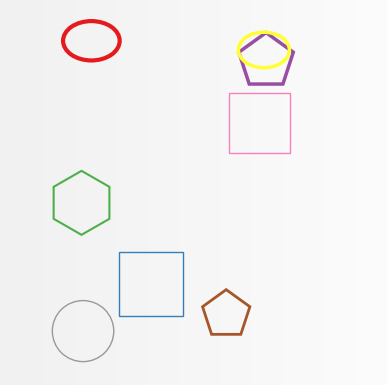[{"shape": "oval", "thickness": 3, "radius": 0.37, "center": [0.236, 0.894]}, {"shape": "square", "thickness": 1, "radius": 0.42, "center": [0.389, 0.261]}, {"shape": "hexagon", "thickness": 1.5, "radius": 0.42, "center": [0.21, 0.473]}, {"shape": "pentagon", "thickness": 2.5, "radius": 0.37, "center": [0.687, 0.841]}, {"shape": "oval", "thickness": 2.5, "radius": 0.33, "center": [0.681, 0.87]}, {"shape": "pentagon", "thickness": 2, "radius": 0.32, "center": [0.584, 0.184]}, {"shape": "square", "thickness": 1, "radius": 0.39, "center": [0.67, 0.681]}, {"shape": "circle", "thickness": 1, "radius": 0.4, "center": [0.214, 0.14]}]